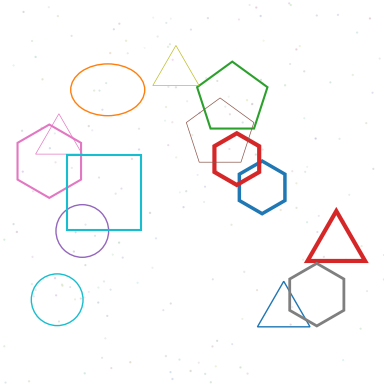[{"shape": "triangle", "thickness": 1, "radius": 0.39, "center": [0.737, 0.191]}, {"shape": "hexagon", "thickness": 2.5, "radius": 0.34, "center": [0.681, 0.513]}, {"shape": "oval", "thickness": 1, "radius": 0.48, "center": [0.28, 0.767]}, {"shape": "pentagon", "thickness": 1.5, "radius": 0.48, "center": [0.603, 0.744]}, {"shape": "hexagon", "thickness": 3, "radius": 0.34, "center": [0.615, 0.587]}, {"shape": "triangle", "thickness": 3, "radius": 0.43, "center": [0.874, 0.365]}, {"shape": "circle", "thickness": 1, "radius": 0.34, "center": [0.214, 0.4]}, {"shape": "pentagon", "thickness": 0.5, "radius": 0.46, "center": [0.572, 0.653]}, {"shape": "hexagon", "thickness": 1.5, "radius": 0.48, "center": [0.128, 0.581]}, {"shape": "triangle", "thickness": 0.5, "radius": 0.35, "center": [0.153, 0.635]}, {"shape": "hexagon", "thickness": 2, "radius": 0.41, "center": [0.823, 0.235]}, {"shape": "triangle", "thickness": 0.5, "radius": 0.35, "center": [0.457, 0.813]}, {"shape": "square", "thickness": 1.5, "radius": 0.48, "center": [0.27, 0.5]}, {"shape": "circle", "thickness": 1, "radius": 0.34, "center": [0.148, 0.221]}]